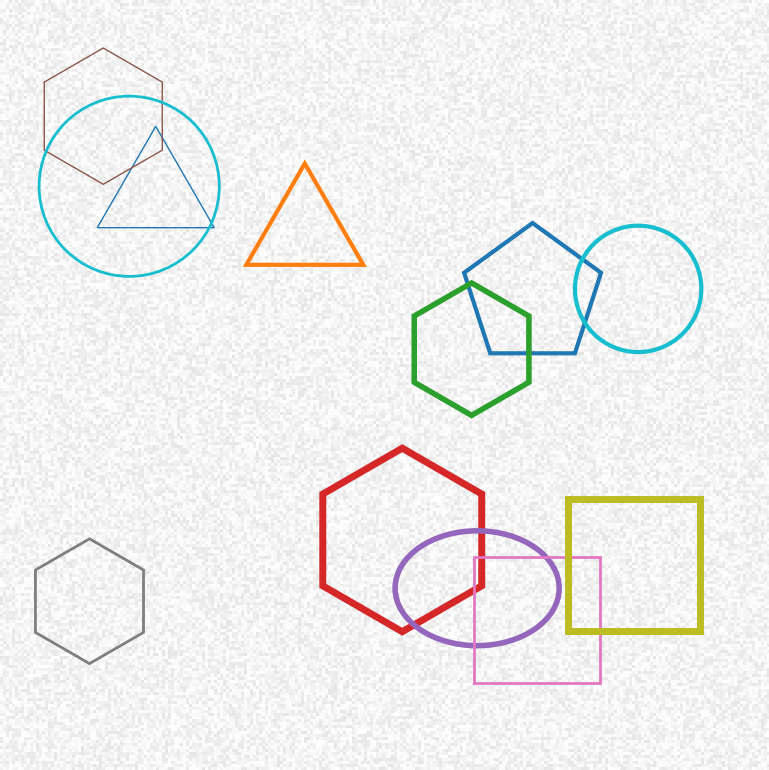[{"shape": "triangle", "thickness": 0.5, "radius": 0.44, "center": [0.202, 0.748]}, {"shape": "pentagon", "thickness": 1.5, "radius": 0.47, "center": [0.692, 0.617]}, {"shape": "triangle", "thickness": 1.5, "radius": 0.44, "center": [0.396, 0.7]}, {"shape": "hexagon", "thickness": 2, "radius": 0.43, "center": [0.612, 0.547]}, {"shape": "hexagon", "thickness": 2.5, "radius": 0.6, "center": [0.522, 0.299]}, {"shape": "oval", "thickness": 2, "radius": 0.53, "center": [0.62, 0.236]}, {"shape": "hexagon", "thickness": 0.5, "radius": 0.44, "center": [0.134, 0.849]}, {"shape": "square", "thickness": 1, "radius": 0.41, "center": [0.697, 0.195]}, {"shape": "hexagon", "thickness": 1, "radius": 0.41, "center": [0.116, 0.219]}, {"shape": "square", "thickness": 2.5, "radius": 0.43, "center": [0.823, 0.266]}, {"shape": "circle", "thickness": 1.5, "radius": 0.41, "center": [0.829, 0.625]}, {"shape": "circle", "thickness": 1, "radius": 0.59, "center": [0.168, 0.758]}]